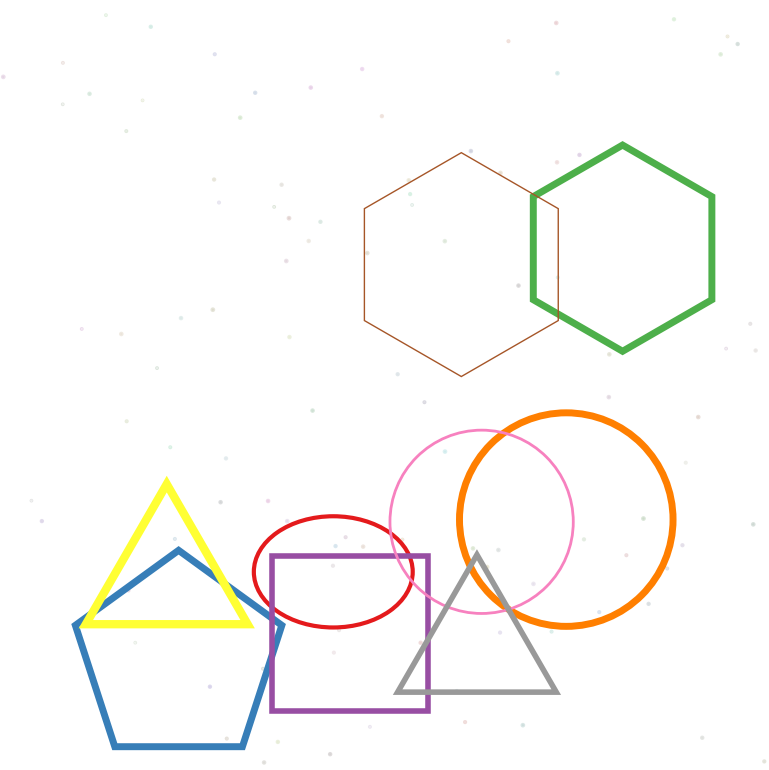[{"shape": "oval", "thickness": 1.5, "radius": 0.52, "center": [0.433, 0.257]}, {"shape": "pentagon", "thickness": 2.5, "radius": 0.7, "center": [0.232, 0.144]}, {"shape": "hexagon", "thickness": 2.5, "radius": 0.67, "center": [0.809, 0.678]}, {"shape": "square", "thickness": 2, "radius": 0.5, "center": [0.455, 0.177]}, {"shape": "circle", "thickness": 2.5, "radius": 0.69, "center": [0.735, 0.325]}, {"shape": "triangle", "thickness": 3, "radius": 0.61, "center": [0.217, 0.25]}, {"shape": "hexagon", "thickness": 0.5, "radius": 0.73, "center": [0.599, 0.656]}, {"shape": "circle", "thickness": 1, "radius": 0.6, "center": [0.625, 0.322]}, {"shape": "triangle", "thickness": 2, "radius": 0.59, "center": [0.619, 0.161]}]